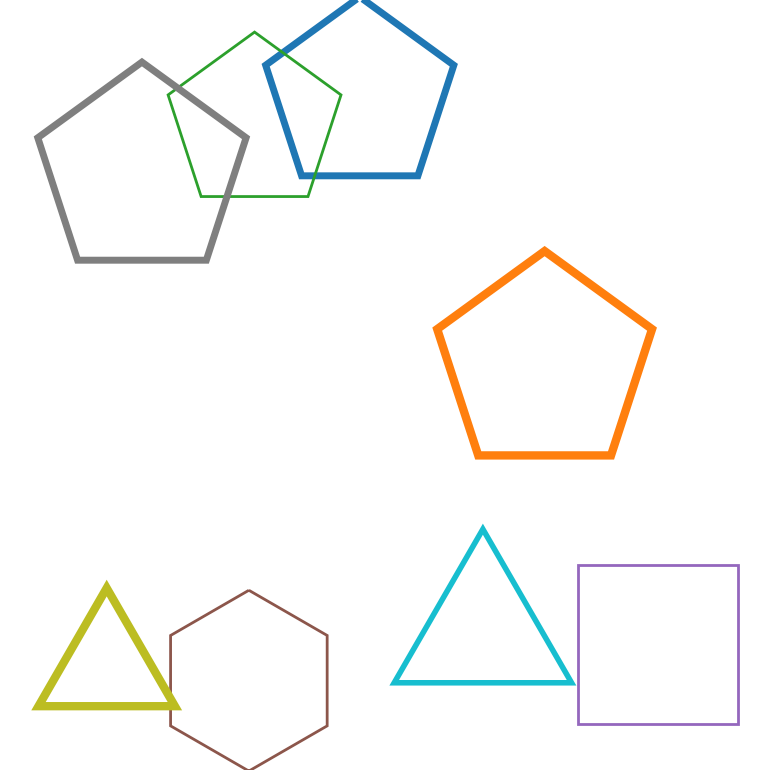[{"shape": "pentagon", "thickness": 2.5, "radius": 0.64, "center": [0.467, 0.876]}, {"shape": "pentagon", "thickness": 3, "radius": 0.73, "center": [0.707, 0.527]}, {"shape": "pentagon", "thickness": 1, "radius": 0.59, "center": [0.331, 0.84]}, {"shape": "square", "thickness": 1, "radius": 0.52, "center": [0.854, 0.163]}, {"shape": "hexagon", "thickness": 1, "radius": 0.59, "center": [0.323, 0.116]}, {"shape": "pentagon", "thickness": 2.5, "radius": 0.71, "center": [0.184, 0.777]}, {"shape": "triangle", "thickness": 3, "radius": 0.51, "center": [0.139, 0.134]}, {"shape": "triangle", "thickness": 2, "radius": 0.66, "center": [0.627, 0.18]}]